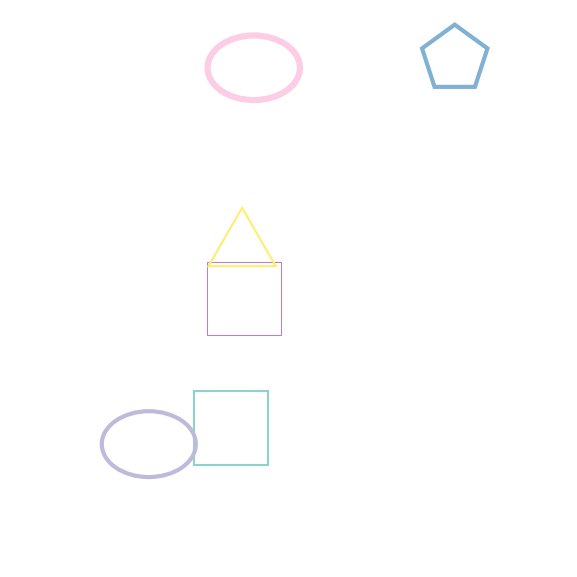[{"shape": "square", "thickness": 1, "radius": 0.32, "center": [0.399, 0.257]}, {"shape": "oval", "thickness": 2, "radius": 0.41, "center": [0.258, 0.23]}, {"shape": "pentagon", "thickness": 2, "radius": 0.3, "center": [0.787, 0.897]}, {"shape": "oval", "thickness": 3, "radius": 0.4, "center": [0.439, 0.882]}, {"shape": "square", "thickness": 0.5, "radius": 0.32, "center": [0.423, 0.482]}, {"shape": "triangle", "thickness": 1, "radius": 0.34, "center": [0.419, 0.572]}]